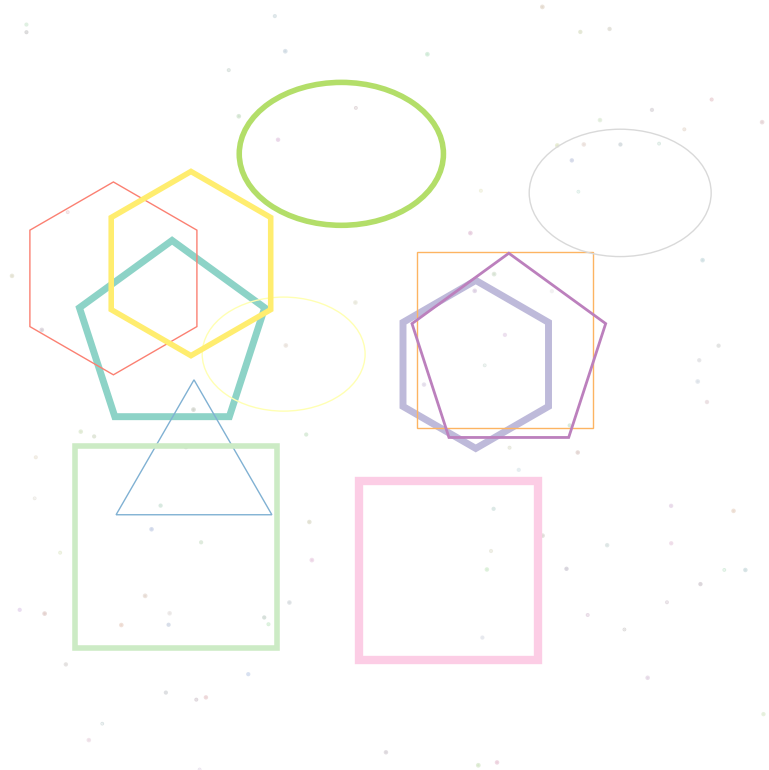[{"shape": "pentagon", "thickness": 2.5, "radius": 0.63, "center": [0.223, 0.561]}, {"shape": "oval", "thickness": 0.5, "radius": 0.53, "center": [0.368, 0.54]}, {"shape": "hexagon", "thickness": 2.5, "radius": 0.55, "center": [0.618, 0.527]}, {"shape": "hexagon", "thickness": 0.5, "radius": 0.63, "center": [0.147, 0.638]}, {"shape": "triangle", "thickness": 0.5, "radius": 0.58, "center": [0.252, 0.39]}, {"shape": "square", "thickness": 0.5, "radius": 0.57, "center": [0.656, 0.558]}, {"shape": "oval", "thickness": 2, "radius": 0.66, "center": [0.443, 0.8]}, {"shape": "square", "thickness": 3, "radius": 0.58, "center": [0.582, 0.259]}, {"shape": "oval", "thickness": 0.5, "radius": 0.59, "center": [0.805, 0.749]}, {"shape": "pentagon", "thickness": 1, "radius": 0.66, "center": [0.661, 0.539]}, {"shape": "square", "thickness": 2, "radius": 0.65, "center": [0.228, 0.29]}, {"shape": "hexagon", "thickness": 2, "radius": 0.6, "center": [0.248, 0.658]}]